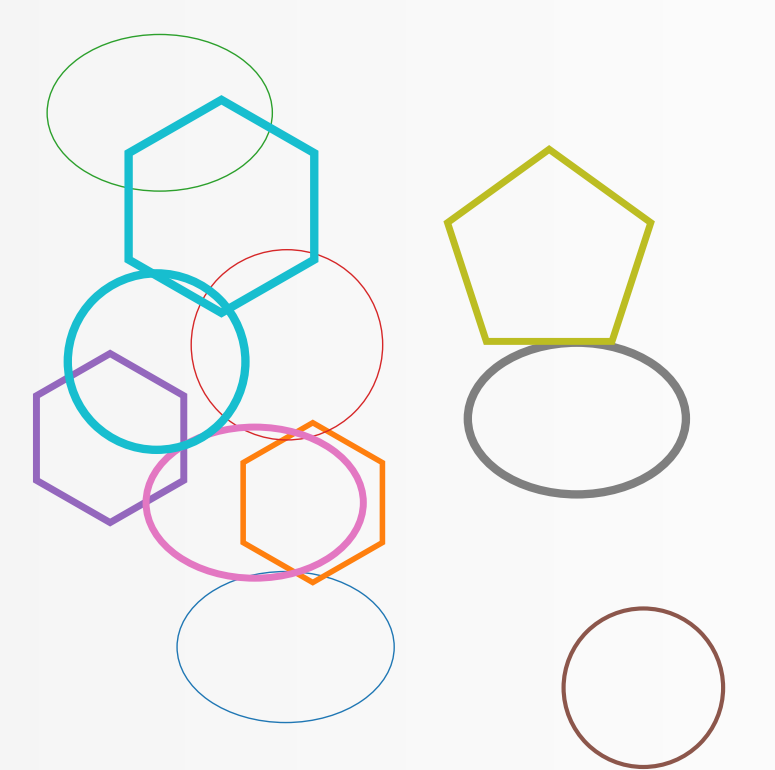[{"shape": "oval", "thickness": 0.5, "radius": 0.7, "center": [0.369, 0.16]}, {"shape": "hexagon", "thickness": 2, "radius": 0.52, "center": [0.404, 0.347]}, {"shape": "oval", "thickness": 0.5, "radius": 0.73, "center": [0.206, 0.854]}, {"shape": "circle", "thickness": 0.5, "radius": 0.62, "center": [0.37, 0.552]}, {"shape": "hexagon", "thickness": 2.5, "radius": 0.55, "center": [0.142, 0.431]}, {"shape": "circle", "thickness": 1.5, "radius": 0.51, "center": [0.83, 0.107]}, {"shape": "oval", "thickness": 2.5, "radius": 0.7, "center": [0.329, 0.347]}, {"shape": "oval", "thickness": 3, "radius": 0.7, "center": [0.744, 0.456]}, {"shape": "pentagon", "thickness": 2.5, "radius": 0.69, "center": [0.709, 0.668]}, {"shape": "hexagon", "thickness": 3, "radius": 0.69, "center": [0.286, 0.732]}, {"shape": "circle", "thickness": 3, "radius": 0.57, "center": [0.202, 0.53]}]